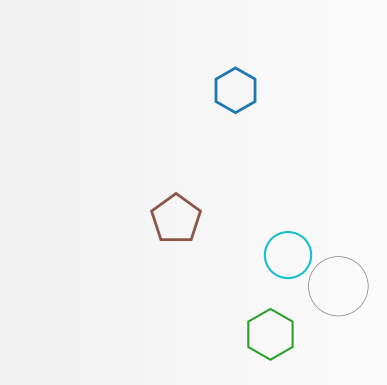[{"shape": "hexagon", "thickness": 2, "radius": 0.29, "center": [0.608, 0.765]}, {"shape": "hexagon", "thickness": 1.5, "radius": 0.33, "center": [0.698, 0.132]}, {"shape": "pentagon", "thickness": 2, "radius": 0.33, "center": [0.454, 0.431]}, {"shape": "circle", "thickness": 0.5, "radius": 0.39, "center": [0.873, 0.256]}, {"shape": "circle", "thickness": 1.5, "radius": 0.3, "center": [0.743, 0.337]}]